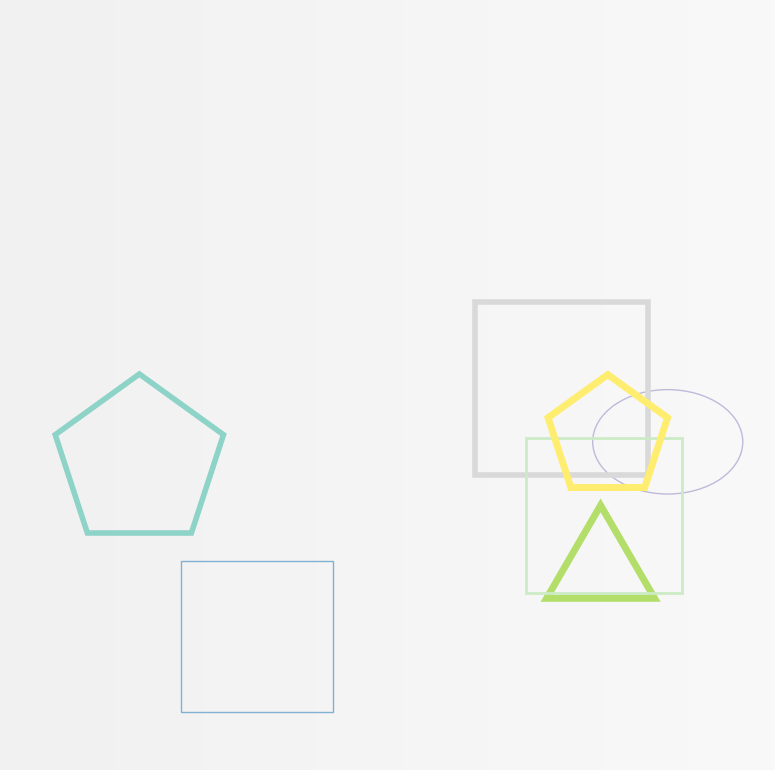[{"shape": "pentagon", "thickness": 2, "radius": 0.57, "center": [0.18, 0.4]}, {"shape": "oval", "thickness": 0.5, "radius": 0.48, "center": [0.862, 0.426]}, {"shape": "square", "thickness": 0.5, "radius": 0.49, "center": [0.332, 0.174]}, {"shape": "triangle", "thickness": 2.5, "radius": 0.4, "center": [0.775, 0.263]}, {"shape": "square", "thickness": 2, "radius": 0.56, "center": [0.725, 0.496]}, {"shape": "square", "thickness": 1, "radius": 0.5, "center": [0.779, 0.331]}, {"shape": "pentagon", "thickness": 2.5, "radius": 0.41, "center": [0.784, 0.432]}]